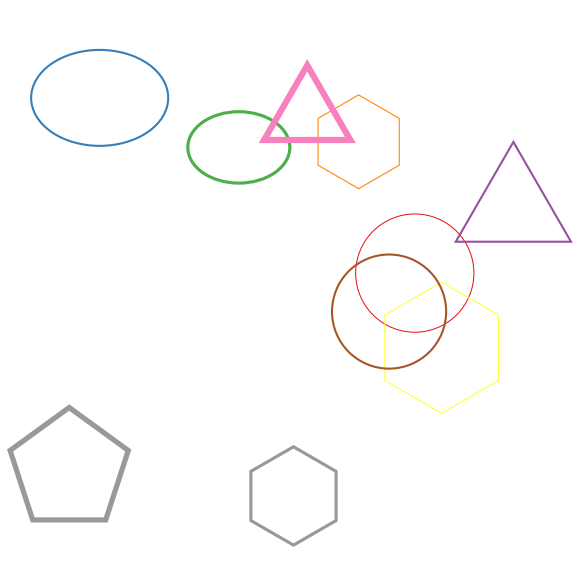[{"shape": "circle", "thickness": 0.5, "radius": 0.51, "center": [0.718, 0.526]}, {"shape": "oval", "thickness": 1, "radius": 0.59, "center": [0.173, 0.83]}, {"shape": "oval", "thickness": 1.5, "radius": 0.44, "center": [0.414, 0.744]}, {"shape": "triangle", "thickness": 1, "radius": 0.58, "center": [0.889, 0.638]}, {"shape": "hexagon", "thickness": 0.5, "radius": 0.41, "center": [0.621, 0.754]}, {"shape": "hexagon", "thickness": 0.5, "radius": 0.57, "center": [0.765, 0.397]}, {"shape": "circle", "thickness": 1, "radius": 0.49, "center": [0.674, 0.46]}, {"shape": "triangle", "thickness": 3, "radius": 0.43, "center": [0.532, 0.8]}, {"shape": "pentagon", "thickness": 2.5, "radius": 0.54, "center": [0.12, 0.186]}, {"shape": "hexagon", "thickness": 1.5, "radius": 0.43, "center": [0.508, 0.14]}]